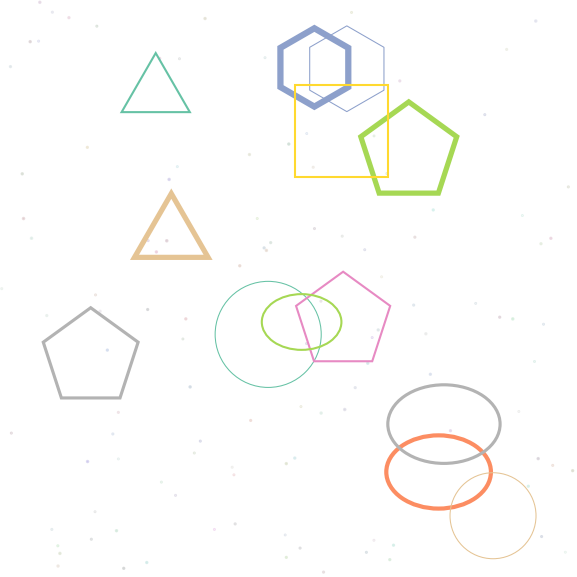[{"shape": "circle", "thickness": 0.5, "radius": 0.46, "center": [0.464, 0.42]}, {"shape": "triangle", "thickness": 1, "radius": 0.34, "center": [0.27, 0.839]}, {"shape": "oval", "thickness": 2, "radius": 0.45, "center": [0.76, 0.182]}, {"shape": "hexagon", "thickness": 3, "radius": 0.34, "center": [0.544, 0.882]}, {"shape": "hexagon", "thickness": 0.5, "radius": 0.37, "center": [0.601, 0.88]}, {"shape": "pentagon", "thickness": 1, "radius": 0.43, "center": [0.594, 0.443]}, {"shape": "pentagon", "thickness": 2.5, "radius": 0.44, "center": [0.708, 0.735]}, {"shape": "oval", "thickness": 1, "radius": 0.34, "center": [0.522, 0.442]}, {"shape": "square", "thickness": 1, "radius": 0.4, "center": [0.591, 0.772]}, {"shape": "triangle", "thickness": 2.5, "radius": 0.37, "center": [0.297, 0.59]}, {"shape": "circle", "thickness": 0.5, "radius": 0.37, "center": [0.854, 0.106]}, {"shape": "oval", "thickness": 1.5, "radius": 0.49, "center": [0.769, 0.265]}, {"shape": "pentagon", "thickness": 1.5, "radius": 0.43, "center": [0.157, 0.38]}]